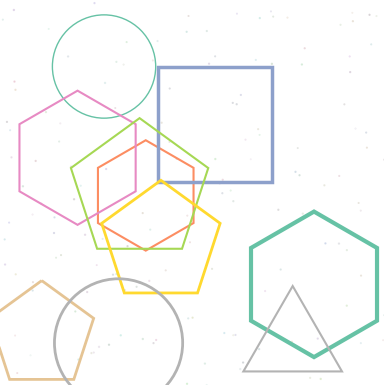[{"shape": "circle", "thickness": 1, "radius": 0.67, "center": [0.27, 0.827]}, {"shape": "hexagon", "thickness": 3, "radius": 0.94, "center": [0.816, 0.261]}, {"shape": "hexagon", "thickness": 1.5, "radius": 0.72, "center": [0.379, 0.492]}, {"shape": "square", "thickness": 2.5, "radius": 0.74, "center": [0.558, 0.676]}, {"shape": "hexagon", "thickness": 1.5, "radius": 0.87, "center": [0.201, 0.59]}, {"shape": "pentagon", "thickness": 1.5, "radius": 0.94, "center": [0.363, 0.506]}, {"shape": "pentagon", "thickness": 2, "radius": 0.81, "center": [0.418, 0.37]}, {"shape": "pentagon", "thickness": 2, "radius": 0.71, "center": [0.108, 0.129]}, {"shape": "circle", "thickness": 2, "radius": 0.83, "center": [0.308, 0.109]}, {"shape": "triangle", "thickness": 1.5, "radius": 0.74, "center": [0.76, 0.109]}]